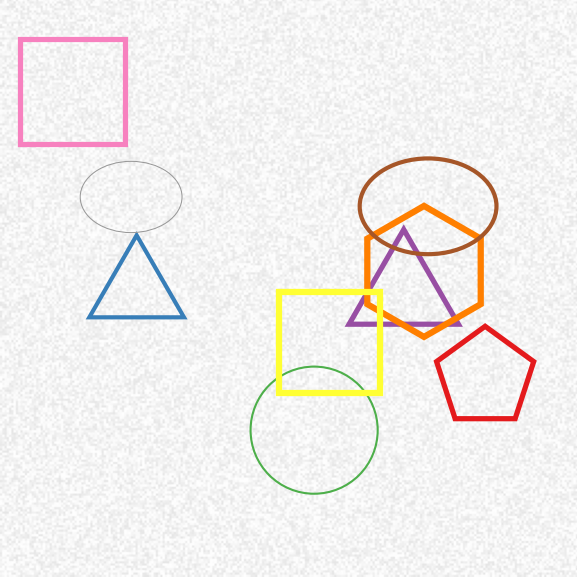[{"shape": "pentagon", "thickness": 2.5, "radius": 0.44, "center": [0.84, 0.346]}, {"shape": "triangle", "thickness": 2, "radius": 0.47, "center": [0.237, 0.497]}, {"shape": "circle", "thickness": 1, "radius": 0.55, "center": [0.544, 0.254]}, {"shape": "triangle", "thickness": 2.5, "radius": 0.55, "center": [0.699, 0.492]}, {"shape": "hexagon", "thickness": 3, "radius": 0.57, "center": [0.734, 0.529]}, {"shape": "square", "thickness": 3, "radius": 0.44, "center": [0.571, 0.406]}, {"shape": "oval", "thickness": 2, "radius": 0.59, "center": [0.741, 0.642]}, {"shape": "square", "thickness": 2.5, "radius": 0.46, "center": [0.126, 0.84]}, {"shape": "oval", "thickness": 0.5, "radius": 0.44, "center": [0.227, 0.658]}]